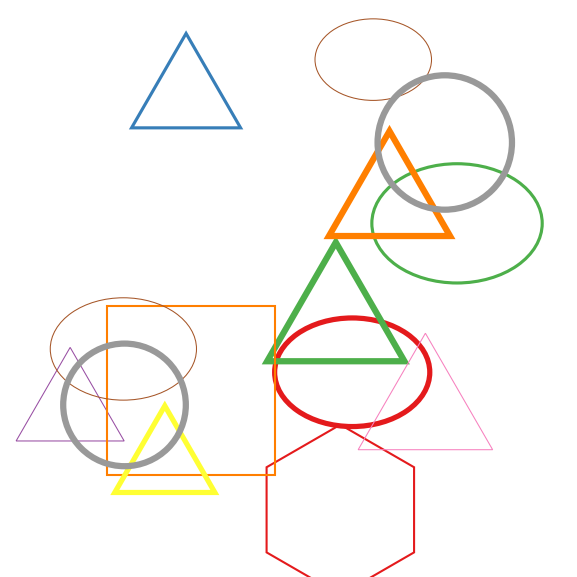[{"shape": "hexagon", "thickness": 1, "radius": 0.74, "center": [0.589, 0.116]}, {"shape": "oval", "thickness": 2.5, "radius": 0.67, "center": [0.61, 0.355]}, {"shape": "triangle", "thickness": 1.5, "radius": 0.54, "center": [0.322, 0.832]}, {"shape": "oval", "thickness": 1.5, "radius": 0.74, "center": [0.791, 0.612]}, {"shape": "triangle", "thickness": 3, "radius": 0.69, "center": [0.581, 0.442]}, {"shape": "triangle", "thickness": 0.5, "radius": 0.54, "center": [0.121, 0.29]}, {"shape": "triangle", "thickness": 3, "radius": 0.61, "center": [0.674, 0.651]}, {"shape": "square", "thickness": 1, "radius": 0.73, "center": [0.331, 0.323]}, {"shape": "triangle", "thickness": 2.5, "radius": 0.5, "center": [0.285, 0.196]}, {"shape": "oval", "thickness": 0.5, "radius": 0.5, "center": [0.646, 0.896]}, {"shape": "oval", "thickness": 0.5, "radius": 0.63, "center": [0.214, 0.395]}, {"shape": "triangle", "thickness": 0.5, "radius": 0.67, "center": [0.737, 0.288]}, {"shape": "circle", "thickness": 3, "radius": 0.58, "center": [0.77, 0.752]}, {"shape": "circle", "thickness": 3, "radius": 0.53, "center": [0.216, 0.298]}]